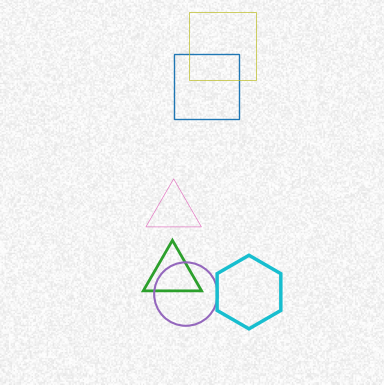[{"shape": "square", "thickness": 1, "radius": 0.42, "center": [0.535, 0.775]}, {"shape": "triangle", "thickness": 2, "radius": 0.44, "center": [0.448, 0.288]}, {"shape": "circle", "thickness": 1.5, "radius": 0.41, "center": [0.483, 0.236]}, {"shape": "triangle", "thickness": 0.5, "radius": 0.42, "center": [0.451, 0.452]}, {"shape": "square", "thickness": 0.5, "radius": 0.44, "center": [0.578, 0.88]}, {"shape": "hexagon", "thickness": 2.5, "radius": 0.48, "center": [0.647, 0.241]}]